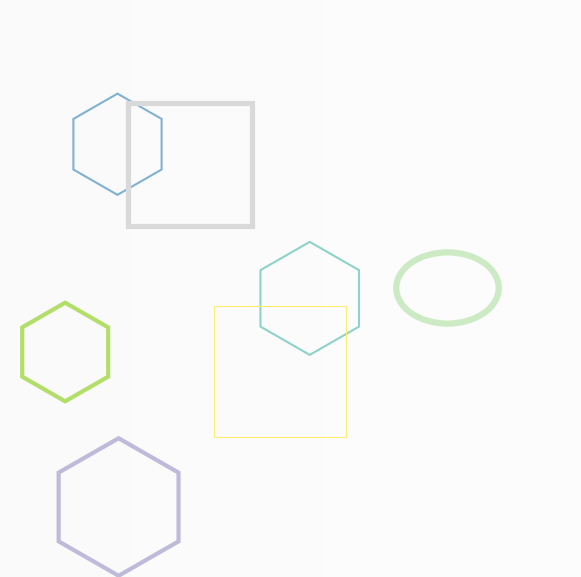[{"shape": "hexagon", "thickness": 1, "radius": 0.49, "center": [0.533, 0.482]}, {"shape": "hexagon", "thickness": 2, "radius": 0.6, "center": [0.204, 0.121]}, {"shape": "hexagon", "thickness": 1, "radius": 0.44, "center": [0.202, 0.749]}, {"shape": "hexagon", "thickness": 2, "radius": 0.43, "center": [0.112, 0.39]}, {"shape": "square", "thickness": 2.5, "radius": 0.53, "center": [0.327, 0.715]}, {"shape": "oval", "thickness": 3, "radius": 0.44, "center": [0.77, 0.5]}, {"shape": "square", "thickness": 0.5, "radius": 0.57, "center": [0.482, 0.356]}]